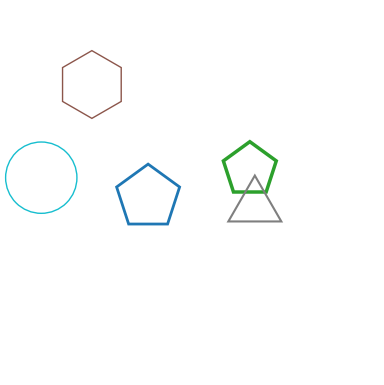[{"shape": "pentagon", "thickness": 2, "radius": 0.43, "center": [0.385, 0.488]}, {"shape": "pentagon", "thickness": 2.5, "radius": 0.36, "center": [0.649, 0.56]}, {"shape": "hexagon", "thickness": 1, "radius": 0.44, "center": [0.239, 0.781]}, {"shape": "triangle", "thickness": 1.5, "radius": 0.4, "center": [0.662, 0.465]}, {"shape": "circle", "thickness": 1, "radius": 0.46, "center": [0.107, 0.539]}]